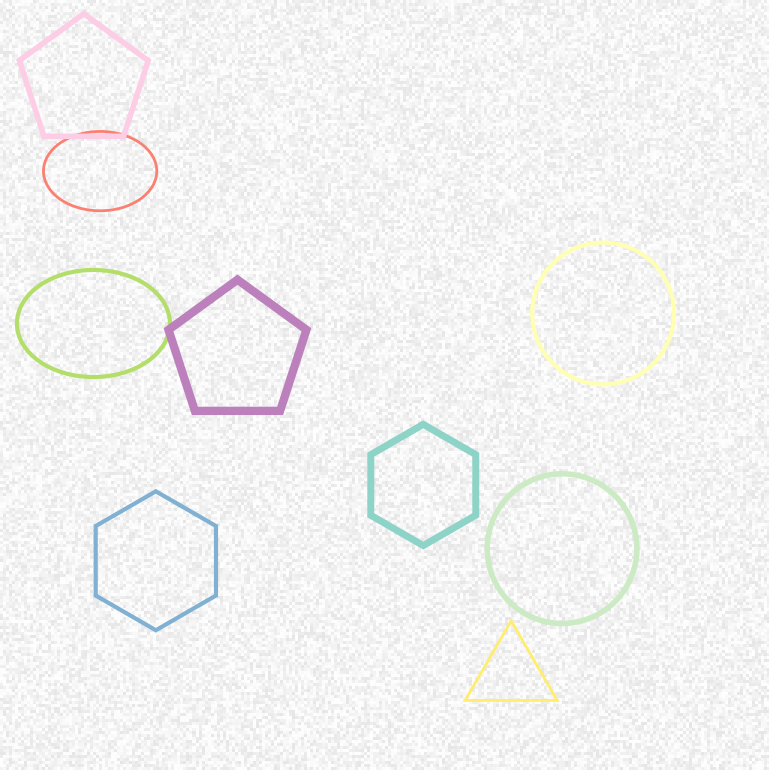[{"shape": "hexagon", "thickness": 2.5, "radius": 0.39, "center": [0.55, 0.37]}, {"shape": "circle", "thickness": 1.5, "radius": 0.46, "center": [0.783, 0.593]}, {"shape": "oval", "thickness": 1, "radius": 0.37, "center": [0.13, 0.778]}, {"shape": "hexagon", "thickness": 1.5, "radius": 0.45, "center": [0.202, 0.272]}, {"shape": "oval", "thickness": 1.5, "radius": 0.5, "center": [0.121, 0.58]}, {"shape": "pentagon", "thickness": 2, "radius": 0.44, "center": [0.109, 0.894]}, {"shape": "pentagon", "thickness": 3, "radius": 0.47, "center": [0.308, 0.543]}, {"shape": "circle", "thickness": 2, "radius": 0.49, "center": [0.73, 0.287]}, {"shape": "triangle", "thickness": 1, "radius": 0.34, "center": [0.664, 0.125]}]